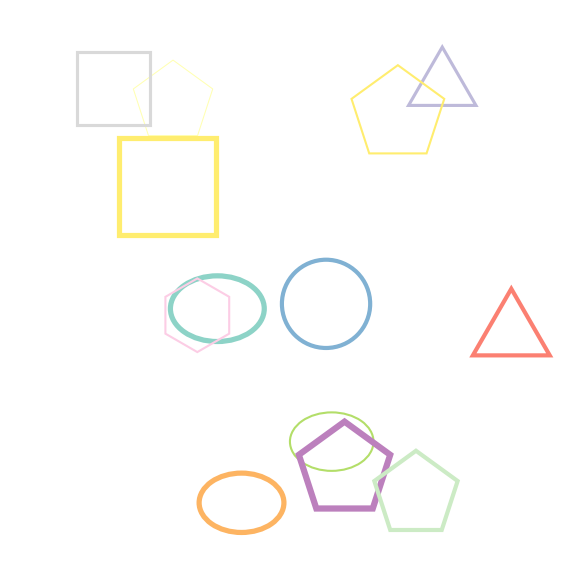[{"shape": "oval", "thickness": 2.5, "radius": 0.41, "center": [0.376, 0.465]}, {"shape": "pentagon", "thickness": 0.5, "radius": 0.36, "center": [0.3, 0.823]}, {"shape": "triangle", "thickness": 1.5, "radius": 0.34, "center": [0.766, 0.85]}, {"shape": "triangle", "thickness": 2, "radius": 0.38, "center": [0.885, 0.422]}, {"shape": "circle", "thickness": 2, "radius": 0.38, "center": [0.565, 0.473]}, {"shape": "oval", "thickness": 2.5, "radius": 0.37, "center": [0.418, 0.129]}, {"shape": "oval", "thickness": 1, "radius": 0.36, "center": [0.574, 0.234]}, {"shape": "hexagon", "thickness": 1, "radius": 0.32, "center": [0.342, 0.453]}, {"shape": "square", "thickness": 1.5, "radius": 0.32, "center": [0.197, 0.846]}, {"shape": "pentagon", "thickness": 3, "radius": 0.42, "center": [0.597, 0.186]}, {"shape": "pentagon", "thickness": 2, "radius": 0.38, "center": [0.72, 0.143]}, {"shape": "square", "thickness": 2.5, "radius": 0.42, "center": [0.29, 0.675]}, {"shape": "pentagon", "thickness": 1, "radius": 0.42, "center": [0.689, 0.802]}]